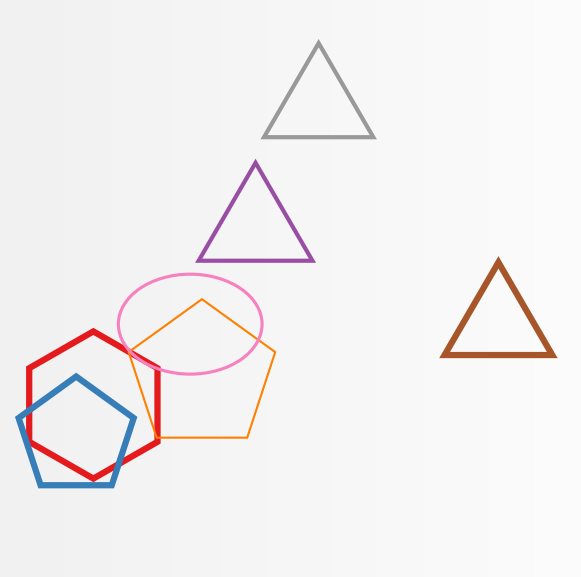[{"shape": "hexagon", "thickness": 3, "radius": 0.64, "center": [0.161, 0.298]}, {"shape": "pentagon", "thickness": 3, "radius": 0.52, "center": [0.131, 0.243]}, {"shape": "triangle", "thickness": 2, "radius": 0.57, "center": [0.44, 0.604]}, {"shape": "pentagon", "thickness": 1, "radius": 0.66, "center": [0.347, 0.348]}, {"shape": "triangle", "thickness": 3, "radius": 0.53, "center": [0.858, 0.438]}, {"shape": "oval", "thickness": 1.5, "radius": 0.62, "center": [0.327, 0.438]}, {"shape": "triangle", "thickness": 2, "radius": 0.54, "center": [0.548, 0.816]}]